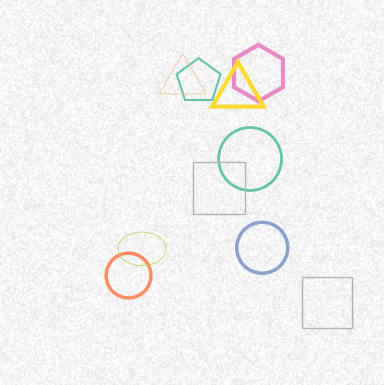[{"shape": "pentagon", "thickness": 1.5, "radius": 0.3, "center": [0.516, 0.789]}, {"shape": "circle", "thickness": 2, "radius": 0.41, "center": [0.65, 0.587]}, {"shape": "circle", "thickness": 2.5, "radius": 0.29, "center": [0.334, 0.284]}, {"shape": "circle", "thickness": 2.5, "radius": 0.33, "center": [0.681, 0.356]}, {"shape": "hexagon", "thickness": 3, "radius": 0.37, "center": [0.671, 0.81]}, {"shape": "oval", "thickness": 0.5, "radius": 0.31, "center": [0.369, 0.354]}, {"shape": "triangle", "thickness": 3, "radius": 0.39, "center": [0.618, 0.762]}, {"shape": "triangle", "thickness": 0.5, "radius": 0.35, "center": [0.474, 0.791]}, {"shape": "square", "thickness": 1, "radius": 0.34, "center": [0.569, 0.512]}, {"shape": "square", "thickness": 1, "radius": 0.33, "center": [0.85, 0.213]}]